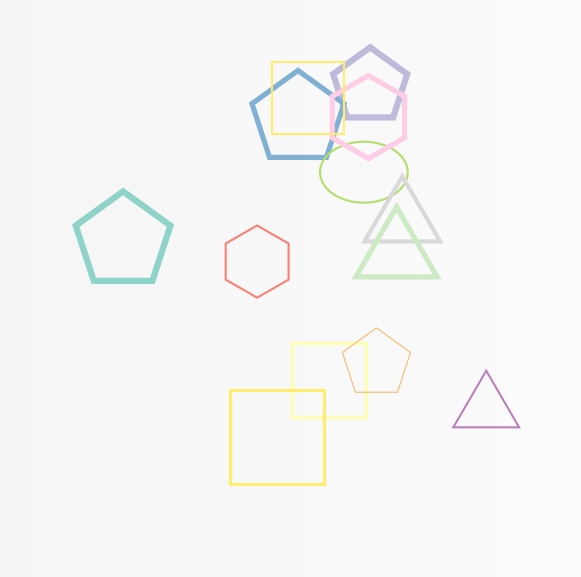[{"shape": "pentagon", "thickness": 3, "radius": 0.43, "center": [0.212, 0.582]}, {"shape": "square", "thickness": 1.5, "radius": 0.32, "center": [0.566, 0.342]}, {"shape": "pentagon", "thickness": 3, "radius": 0.34, "center": [0.637, 0.85]}, {"shape": "hexagon", "thickness": 1, "radius": 0.31, "center": [0.442, 0.546]}, {"shape": "pentagon", "thickness": 2.5, "radius": 0.42, "center": [0.513, 0.794]}, {"shape": "pentagon", "thickness": 0.5, "radius": 0.31, "center": [0.648, 0.37]}, {"shape": "oval", "thickness": 1, "radius": 0.38, "center": [0.626, 0.701]}, {"shape": "hexagon", "thickness": 2.5, "radius": 0.36, "center": [0.634, 0.796]}, {"shape": "triangle", "thickness": 2, "radius": 0.38, "center": [0.692, 0.619]}, {"shape": "triangle", "thickness": 1, "radius": 0.33, "center": [0.837, 0.292]}, {"shape": "triangle", "thickness": 2.5, "radius": 0.4, "center": [0.682, 0.56]}, {"shape": "square", "thickness": 1.5, "radius": 0.4, "center": [0.477, 0.243]}, {"shape": "square", "thickness": 1, "radius": 0.31, "center": [0.53, 0.83]}]